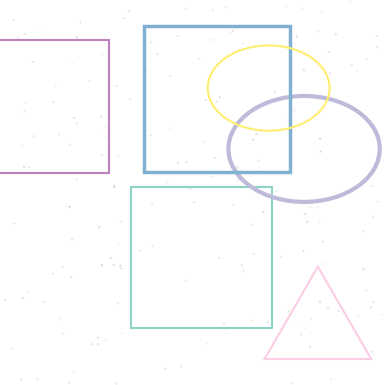[{"shape": "square", "thickness": 1.5, "radius": 0.92, "center": [0.524, 0.332]}, {"shape": "oval", "thickness": 3, "radius": 0.98, "center": [0.79, 0.613]}, {"shape": "square", "thickness": 2.5, "radius": 0.95, "center": [0.564, 0.742]}, {"shape": "triangle", "thickness": 1.5, "radius": 0.8, "center": [0.826, 0.147]}, {"shape": "square", "thickness": 1.5, "radius": 0.87, "center": [0.109, 0.723]}, {"shape": "oval", "thickness": 1.5, "radius": 0.79, "center": [0.698, 0.771]}]